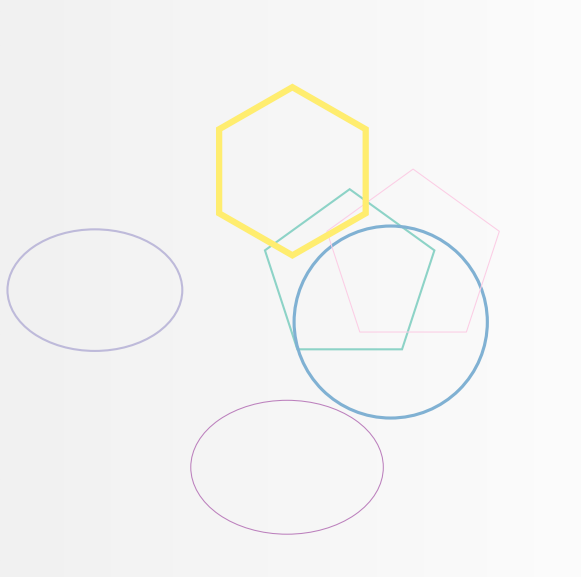[{"shape": "pentagon", "thickness": 1, "radius": 0.77, "center": [0.602, 0.518]}, {"shape": "oval", "thickness": 1, "radius": 0.75, "center": [0.163, 0.497]}, {"shape": "circle", "thickness": 1.5, "radius": 0.83, "center": [0.672, 0.441]}, {"shape": "pentagon", "thickness": 0.5, "radius": 0.78, "center": [0.711, 0.55]}, {"shape": "oval", "thickness": 0.5, "radius": 0.83, "center": [0.494, 0.19]}, {"shape": "hexagon", "thickness": 3, "radius": 0.73, "center": [0.503, 0.703]}]